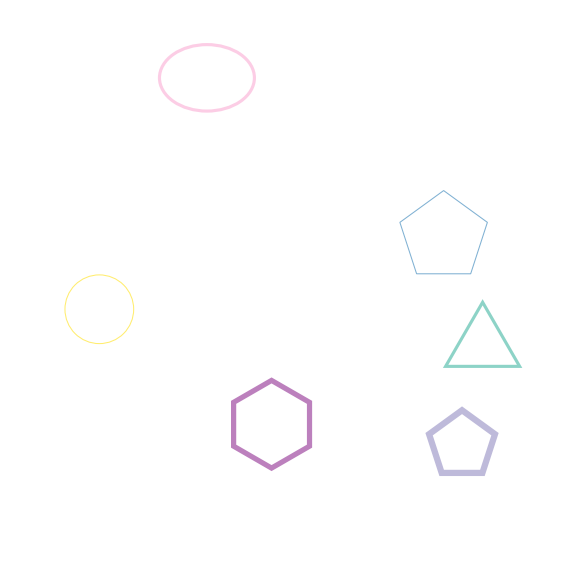[{"shape": "triangle", "thickness": 1.5, "radius": 0.37, "center": [0.836, 0.402]}, {"shape": "pentagon", "thickness": 3, "radius": 0.3, "center": [0.8, 0.229]}, {"shape": "pentagon", "thickness": 0.5, "radius": 0.4, "center": [0.768, 0.589]}, {"shape": "oval", "thickness": 1.5, "radius": 0.41, "center": [0.358, 0.864]}, {"shape": "hexagon", "thickness": 2.5, "radius": 0.38, "center": [0.47, 0.264]}, {"shape": "circle", "thickness": 0.5, "radius": 0.3, "center": [0.172, 0.464]}]